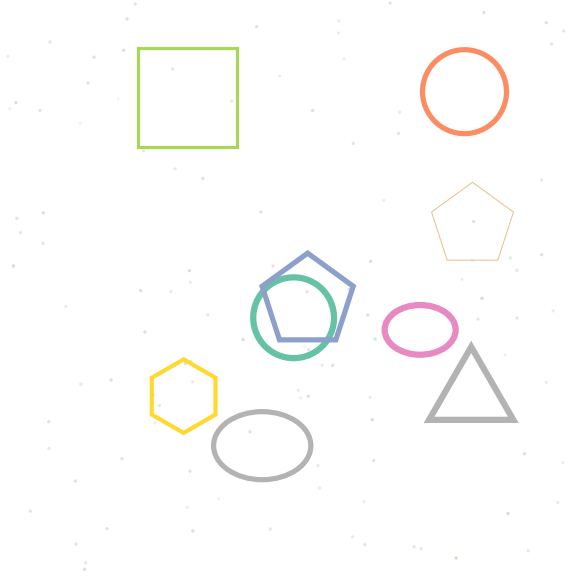[{"shape": "circle", "thickness": 3, "radius": 0.35, "center": [0.508, 0.449]}, {"shape": "circle", "thickness": 2.5, "radius": 0.36, "center": [0.804, 0.84]}, {"shape": "pentagon", "thickness": 2.5, "radius": 0.41, "center": [0.533, 0.478]}, {"shape": "oval", "thickness": 3, "radius": 0.31, "center": [0.728, 0.428]}, {"shape": "square", "thickness": 1.5, "radius": 0.43, "center": [0.324, 0.831]}, {"shape": "hexagon", "thickness": 2, "radius": 0.32, "center": [0.318, 0.313]}, {"shape": "pentagon", "thickness": 0.5, "radius": 0.37, "center": [0.818, 0.609]}, {"shape": "triangle", "thickness": 3, "radius": 0.42, "center": [0.816, 0.314]}, {"shape": "oval", "thickness": 2.5, "radius": 0.42, "center": [0.454, 0.227]}]